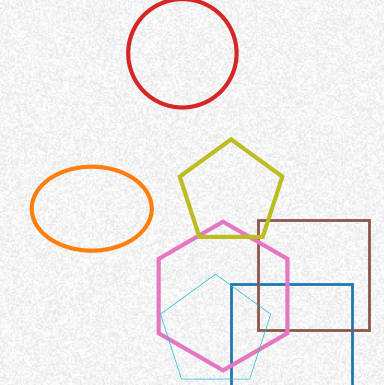[{"shape": "square", "thickness": 2, "radius": 0.79, "center": [0.758, 0.106]}, {"shape": "oval", "thickness": 3, "radius": 0.78, "center": [0.238, 0.458]}, {"shape": "circle", "thickness": 3, "radius": 0.7, "center": [0.474, 0.862]}, {"shape": "square", "thickness": 2, "radius": 0.72, "center": [0.814, 0.286]}, {"shape": "hexagon", "thickness": 3, "radius": 0.97, "center": [0.579, 0.231]}, {"shape": "pentagon", "thickness": 3, "radius": 0.7, "center": [0.6, 0.498]}, {"shape": "pentagon", "thickness": 0.5, "radius": 0.75, "center": [0.56, 0.137]}]